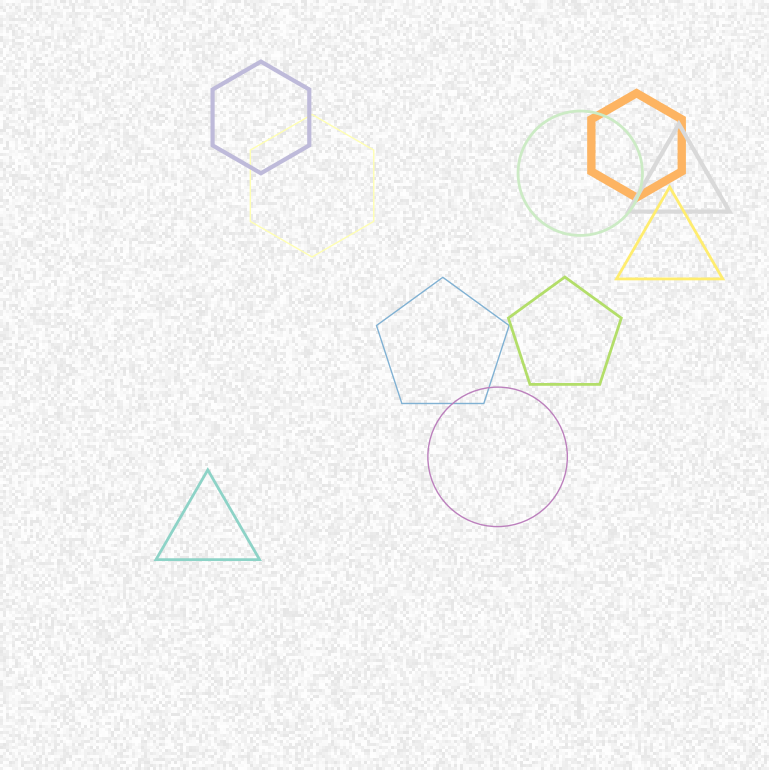[{"shape": "triangle", "thickness": 1, "radius": 0.39, "center": [0.27, 0.312]}, {"shape": "hexagon", "thickness": 0.5, "radius": 0.46, "center": [0.405, 0.759]}, {"shape": "hexagon", "thickness": 1.5, "radius": 0.36, "center": [0.339, 0.847]}, {"shape": "pentagon", "thickness": 0.5, "radius": 0.45, "center": [0.575, 0.549]}, {"shape": "hexagon", "thickness": 3, "radius": 0.34, "center": [0.827, 0.811]}, {"shape": "pentagon", "thickness": 1, "radius": 0.39, "center": [0.734, 0.563]}, {"shape": "triangle", "thickness": 1.5, "radius": 0.38, "center": [0.882, 0.763]}, {"shape": "circle", "thickness": 0.5, "radius": 0.45, "center": [0.646, 0.407]}, {"shape": "circle", "thickness": 1, "radius": 0.4, "center": [0.754, 0.775]}, {"shape": "triangle", "thickness": 1, "radius": 0.4, "center": [0.87, 0.678]}]